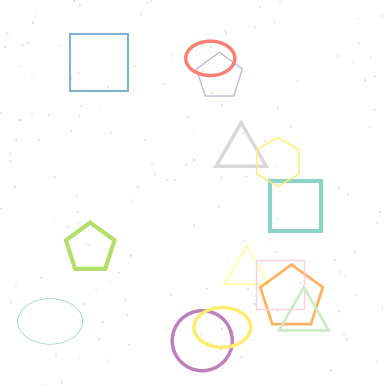[{"shape": "square", "thickness": 3, "radius": 0.33, "center": [0.767, 0.465]}, {"shape": "oval", "thickness": 0.5, "radius": 0.42, "center": [0.13, 0.165]}, {"shape": "triangle", "thickness": 1.5, "radius": 0.33, "center": [0.64, 0.295]}, {"shape": "pentagon", "thickness": 1, "radius": 0.31, "center": [0.57, 0.801]}, {"shape": "oval", "thickness": 2.5, "radius": 0.32, "center": [0.546, 0.848]}, {"shape": "square", "thickness": 1.5, "radius": 0.37, "center": [0.257, 0.838]}, {"shape": "pentagon", "thickness": 2, "radius": 0.43, "center": [0.757, 0.227]}, {"shape": "pentagon", "thickness": 3, "radius": 0.33, "center": [0.234, 0.355]}, {"shape": "square", "thickness": 1, "radius": 0.32, "center": [0.727, 0.261]}, {"shape": "triangle", "thickness": 2.5, "radius": 0.38, "center": [0.626, 0.606]}, {"shape": "circle", "thickness": 2.5, "radius": 0.39, "center": [0.525, 0.115]}, {"shape": "triangle", "thickness": 2, "radius": 0.37, "center": [0.789, 0.179]}, {"shape": "oval", "thickness": 2.5, "radius": 0.37, "center": [0.577, 0.15]}, {"shape": "hexagon", "thickness": 1, "radius": 0.32, "center": [0.722, 0.58]}]